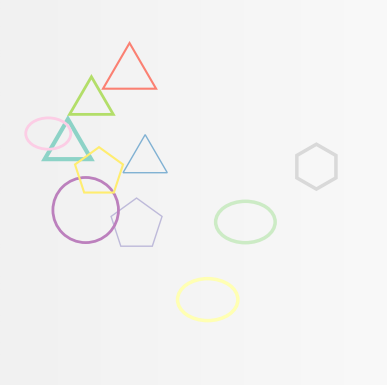[{"shape": "triangle", "thickness": 3, "radius": 0.35, "center": [0.175, 0.621]}, {"shape": "oval", "thickness": 2.5, "radius": 0.39, "center": [0.536, 0.222]}, {"shape": "pentagon", "thickness": 1, "radius": 0.35, "center": [0.352, 0.416]}, {"shape": "triangle", "thickness": 1.5, "radius": 0.4, "center": [0.334, 0.809]}, {"shape": "triangle", "thickness": 1, "radius": 0.33, "center": [0.375, 0.584]}, {"shape": "triangle", "thickness": 2, "radius": 0.33, "center": [0.236, 0.735]}, {"shape": "oval", "thickness": 2, "radius": 0.29, "center": [0.125, 0.653]}, {"shape": "hexagon", "thickness": 2.5, "radius": 0.29, "center": [0.816, 0.567]}, {"shape": "circle", "thickness": 2, "radius": 0.42, "center": [0.221, 0.454]}, {"shape": "oval", "thickness": 2.5, "radius": 0.38, "center": [0.633, 0.423]}, {"shape": "pentagon", "thickness": 1.5, "radius": 0.33, "center": [0.256, 0.553]}]